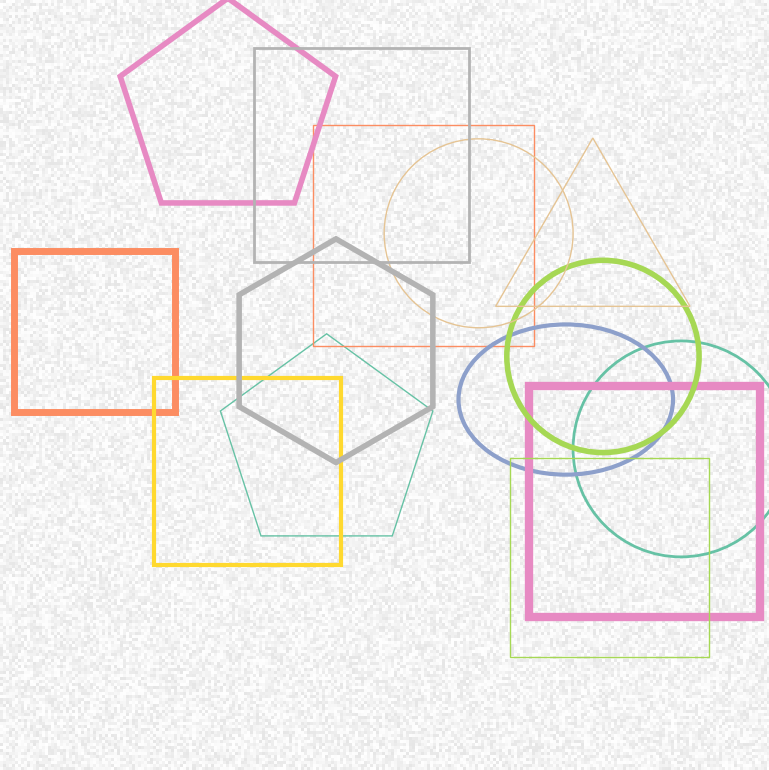[{"shape": "circle", "thickness": 1, "radius": 0.7, "center": [0.884, 0.417]}, {"shape": "pentagon", "thickness": 0.5, "radius": 0.73, "center": [0.424, 0.421]}, {"shape": "square", "thickness": 0.5, "radius": 0.72, "center": [0.55, 0.694]}, {"shape": "square", "thickness": 2.5, "radius": 0.52, "center": [0.123, 0.57]}, {"shape": "oval", "thickness": 1.5, "radius": 0.7, "center": [0.735, 0.481]}, {"shape": "pentagon", "thickness": 2, "radius": 0.74, "center": [0.296, 0.855]}, {"shape": "square", "thickness": 3, "radius": 0.75, "center": [0.837, 0.349]}, {"shape": "square", "thickness": 0.5, "radius": 0.64, "center": [0.791, 0.276]}, {"shape": "circle", "thickness": 2, "radius": 0.62, "center": [0.783, 0.537]}, {"shape": "square", "thickness": 1.5, "radius": 0.61, "center": [0.321, 0.388]}, {"shape": "circle", "thickness": 0.5, "radius": 0.61, "center": [0.622, 0.697]}, {"shape": "triangle", "thickness": 0.5, "radius": 0.73, "center": [0.77, 0.675]}, {"shape": "hexagon", "thickness": 2, "radius": 0.73, "center": [0.436, 0.545]}, {"shape": "square", "thickness": 1, "radius": 0.7, "center": [0.469, 0.799]}]